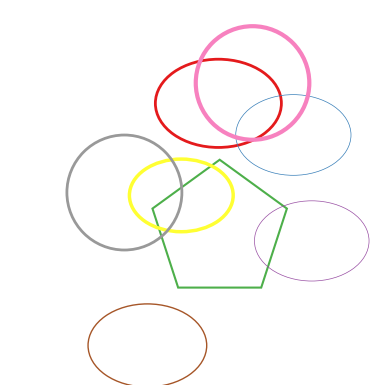[{"shape": "oval", "thickness": 2, "radius": 0.82, "center": [0.567, 0.732]}, {"shape": "oval", "thickness": 0.5, "radius": 0.75, "center": [0.762, 0.649]}, {"shape": "pentagon", "thickness": 1.5, "radius": 0.92, "center": [0.571, 0.402]}, {"shape": "oval", "thickness": 0.5, "radius": 0.74, "center": [0.81, 0.374]}, {"shape": "oval", "thickness": 2.5, "radius": 0.67, "center": [0.471, 0.492]}, {"shape": "oval", "thickness": 1, "radius": 0.77, "center": [0.383, 0.103]}, {"shape": "circle", "thickness": 3, "radius": 0.74, "center": [0.656, 0.784]}, {"shape": "circle", "thickness": 2, "radius": 0.75, "center": [0.323, 0.5]}]